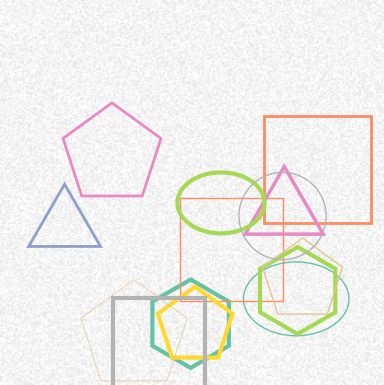[{"shape": "oval", "thickness": 1, "radius": 0.69, "center": [0.769, 0.224]}, {"shape": "hexagon", "thickness": 3, "radius": 0.57, "center": [0.495, 0.159]}, {"shape": "square", "thickness": 1, "radius": 0.67, "center": [0.601, 0.353]}, {"shape": "square", "thickness": 2, "radius": 0.69, "center": [0.824, 0.559]}, {"shape": "triangle", "thickness": 2, "radius": 0.54, "center": [0.168, 0.414]}, {"shape": "triangle", "thickness": 2.5, "radius": 0.59, "center": [0.738, 0.45]}, {"shape": "pentagon", "thickness": 2, "radius": 0.67, "center": [0.291, 0.599]}, {"shape": "oval", "thickness": 3, "radius": 0.57, "center": [0.574, 0.473]}, {"shape": "hexagon", "thickness": 3, "radius": 0.56, "center": [0.773, 0.245]}, {"shape": "pentagon", "thickness": 3, "radius": 0.51, "center": [0.507, 0.154]}, {"shape": "pentagon", "thickness": 0.5, "radius": 0.73, "center": [0.348, 0.128]}, {"shape": "pentagon", "thickness": 1, "radius": 0.55, "center": [0.786, 0.272]}, {"shape": "circle", "thickness": 1, "radius": 0.57, "center": [0.734, 0.439]}, {"shape": "square", "thickness": 3, "radius": 0.6, "center": [0.413, 0.106]}]